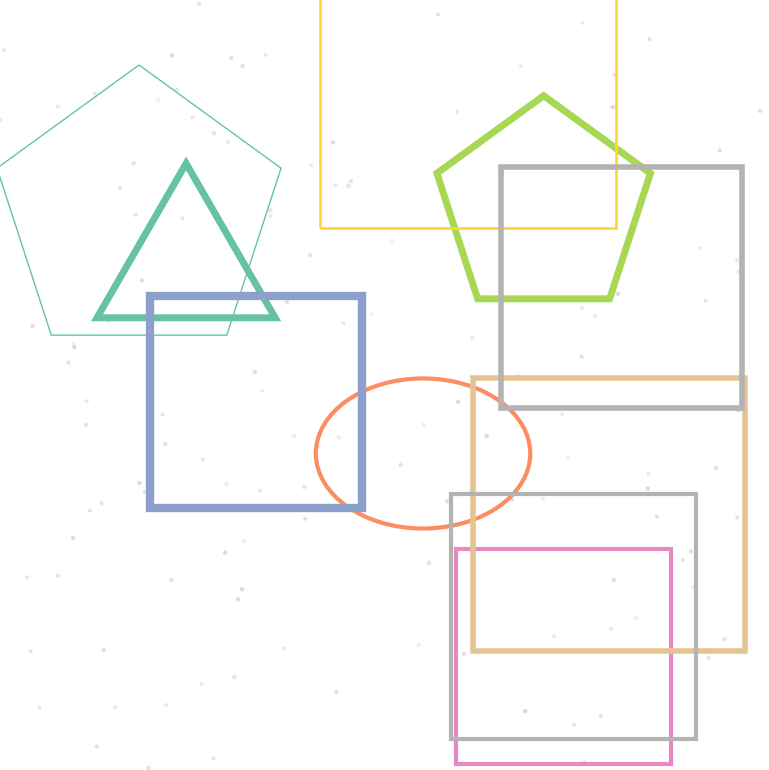[{"shape": "pentagon", "thickness": 0.5, "radius": 0.97, "center": [0.181, 0.722]}, {"shape": "triangle", "thickness": 2.5, "radius": 0.67, "center": [0.242, 0.654]}, {"shape": "oval", "thickness": 1.5, "radius": 0.7, "center": [0.549, 0.411]}, {"shape": "square", "thickness": 3, "radius": 0.69, "center": [0.332, 0.478]}, {"shape": "square", "thickness": 1.5, "radius": 0.7, "center": [0.732, 0.147]}, {"shape": "pentagon", "thickness": 2.5, "radius": 0.73, "center": [0.706, 0.73]}, {"shape": "square", "thickness": 1, "radius": 0.96, "center": [0.608, 0.896]}, {"shape": "square", "thickness": 2, "radius": 0.88, "center": [0.791, 0.332]}, {"shape": "square", "thickness": 2, "radius": 0.78, "center": [0.807, 0.627]}, {"shape": "square", "thickness": 1.5, "radius": 0.79, "center": [0.745, 0.2]}]